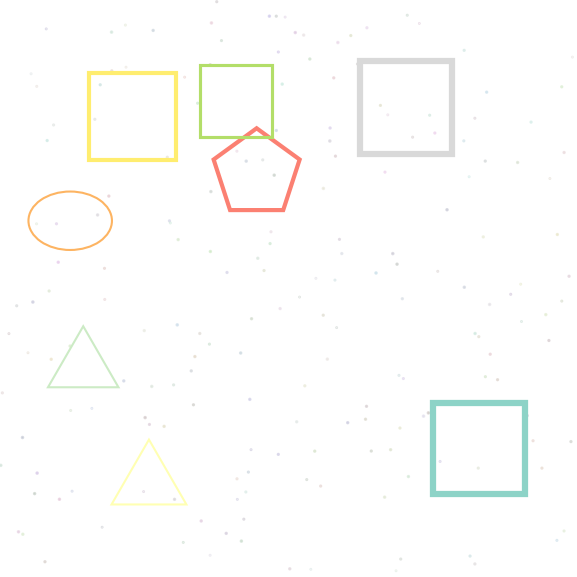[{"shape": "square", "thickness": 3, "radius": 0.4, "center": [0.829, 0.222]}, {"shape": "triangle", "thickness": 1, "radius": 0.37, "center": [0.258, 0.163]}, {"shape": "pentagon", "thickness": 2, "radius": 0.39, "center": [0.444, 0.699]}, {"shape": "oval", "thickness": 1, "radius": 0.36, "center": [0.122, 0.617]}, {"shape": "square", "thickness": 1.5, "radius": 0.31, "center": [0.409, 0.825]}, {"shape": "square", "thickness": 3, "radius": 0.4, "center": [0.703, 0.813]}, {"shape": "triangle", "thickness": 1, "radius": 0.35, "center": [0.144, 0.364]}, {"shape": "square", "thickness": 2, "radius": 0.38, "center": [0.23, 0.798]}]